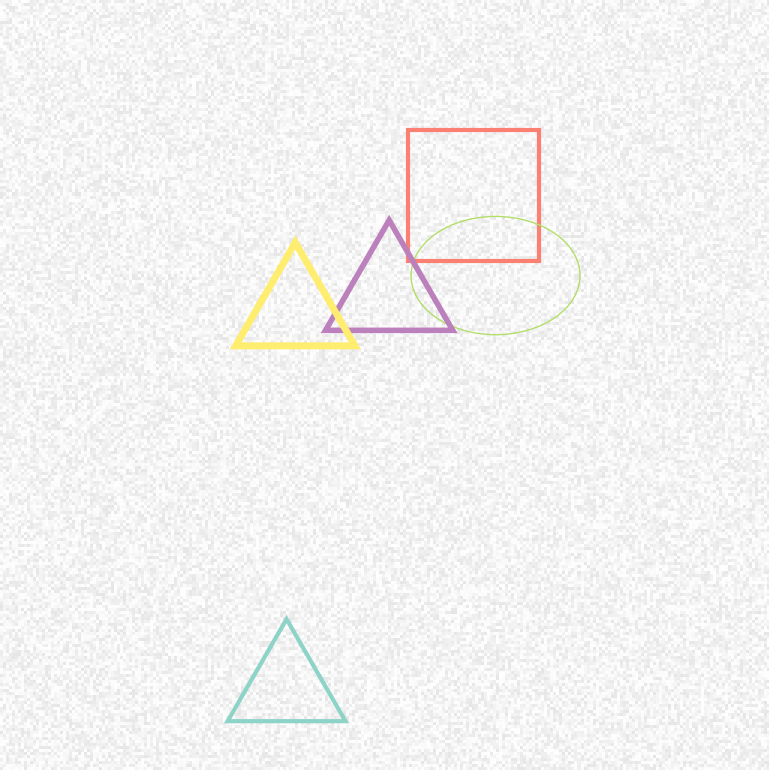[{"shape": "triangle", "thickness": 1.5, "radius": 0.44, "center": [0.372, 0.108]}, {"shape": "square", "thickness": 1.5, "radius": 0.42, "center": [0.615, 0.746]}, {"shape": "oval", "thickness": 0.5, "radius": 0.55, "center": [0.644, 0.642]}, {"shape": "triangle", "thickness": 2, "radius": 0.48, "center": [0.505, 0.619]}, {"shape": "triangle", "thickness": 2.5, "radius": 0.45, "center": [0.383, 0.596]}]